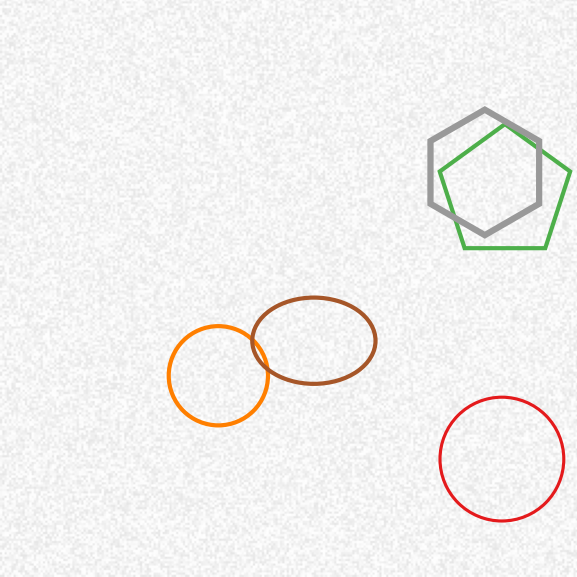[{"shape": "circle", "thickness": 1.5, "radius": 0.54, "center": [0.869, 0.204]}, {"shape": "pentagon", "thickness": 2, "radius": 0.59, "center": [0.874, 0.665]}, {"shape": "circle", "thickness": 2, "radius": 0.43, "center": [0.378, 0.348]}, {"shape": "oval", "thickness": 2, "radius": 0.53, "center": [0.544, 0.409]}, {"shape": "hexagon", "thickness": 3, "radius": 0.54, "center": [0.84, 0.701]}]